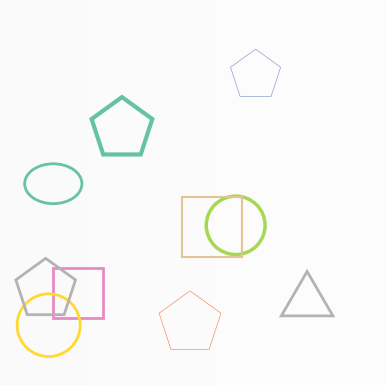[{"shape": "oval", "thickness": 2, "radius": 0.37, "center": [0.138, 0.523]}, {"shape": "pentagon", "thickness": 3, "radius": 0.41, "center": [0.315, 0.665]}, {"shape": "pentagon", "thickness": 0.5, "radius": 0.42, "center": [0.49, 0.161]}, {"shape": "pentagon", "thickness": 0.5, "radius": 0.34, "center": [0.66, 0.804]}, {"shape": "square", "thickness": 2, "radius": 0.32, "center": [0.202, 0.239]}, {"shape": "circle", "thickness": 2.5, "radius": 0.38, "center": [0.608, 0.415]}, {"shape": "circle", "thickness": 2, "radius": 0.41, "center": [0.126, 0.155]}, {"shape": "square", "thickness": 1.5, "radius": 0.39, "center": [0.546, 0.41]}, {"shape": "triangle", "thickness": 2, "radius": 0.38, "center": [0.793, 0.218]}, {"shape": "pentagon", "thickness": 2, "radius": 0.4, "center": [0.118, 0.248]}]